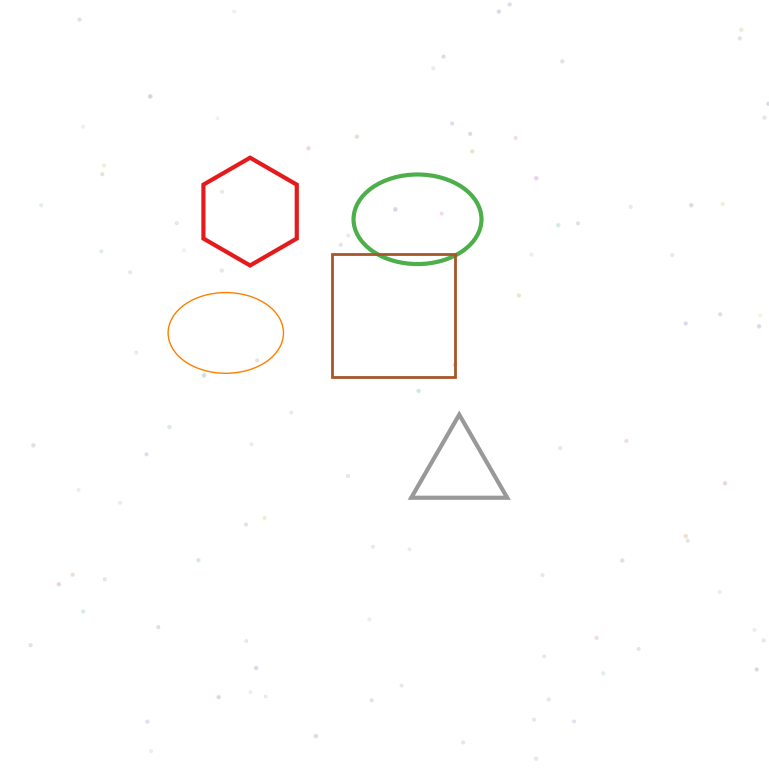[{"shape": "hexagon", "thickness": 1.5, "radius": 0.35, "center": [0.325, 0.725]}, {"shape": "oval", "thickness": 1.5, "radius": 0.42, "center": [0.542, 0.715]}, {"shape": "oval", "thickness": 0.5, "radius": 0.37, "center": [0.293, 0.568]}, {"shape": "square", "thickness": 1, "radius": 0.4, "center": [0.511, 0.59]}, {"shape": "triangle", "thickness": 1.5, "radius": 0.36, "center": [0.596, 0.39]}]